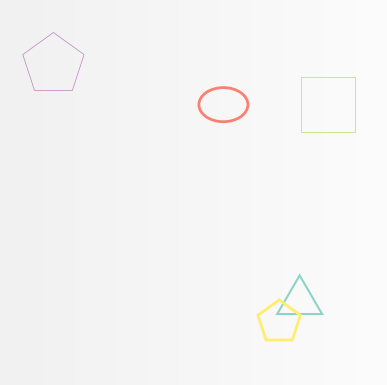[{"shape": "triangle", "thickness": 1.5, "radius": 0.33, "center": [0.773, 0.218]}, {"shape": "oval", "thickness": 2, "radius": 0.32, "center": [0.577, 0.728]}, {"shape": "square", "thickness": 0.5, "radius": 0.35, "center": [0.846, 0.728]}, {"shape": "pentagon", "thickness": 0.5, "radius": 0.42, "center": [0.138, 0.833]}, {"shape": "pentagon", "thickness": 2, "radius": 0.29, "center": [0.72, 0.163]}]